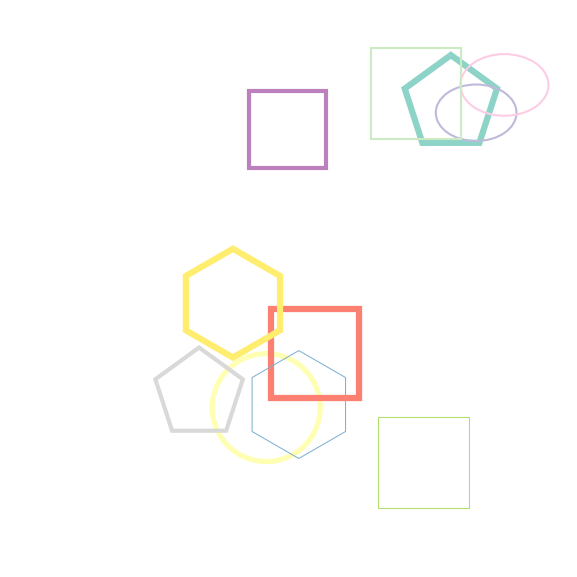[{"shape": "pentagon", "thickness": 3, "radius": 0.42, "center": [0.781, 0.82]}, {"shape": "circle", "thickness": 2.5, "radius": 0.47, "center": [0.461, 0.293]}, {"shape": "oval", "thickness": 1, "radius": 0.35, "center": [0.824, 0.804]}, {"shape": "square", "thickness": 3, "radius": 0.38, "center": [0.546, 0.387]}, {"shape": "hexagon", "thickness": 0.5, "radius": 0.47, "center": [0.517, 0.299]}, {"shape": "square", "thickness": 0.5, "radius": 0.39, "center": [0.734, 0.199]}, {"shape": "oval", "thickness": 1, "radius": 0.38, "center": [0.874, 0.852]}, {"shape": "pentagon", "thickness": 2, "radius": 0.4, "center": [0.345, 0.318]}, {"shape": "square", "thickness": 2, "radius": 0.34, "center": [0.498, 0.775]}, {"shape": "square", "thickness": 1, "radius": 0.39, "center": [0.721, 0.837]}, {"shape": "hexagon", "thickness": 3, "radius": 0.47, "center": [0.403, 0.474]}]